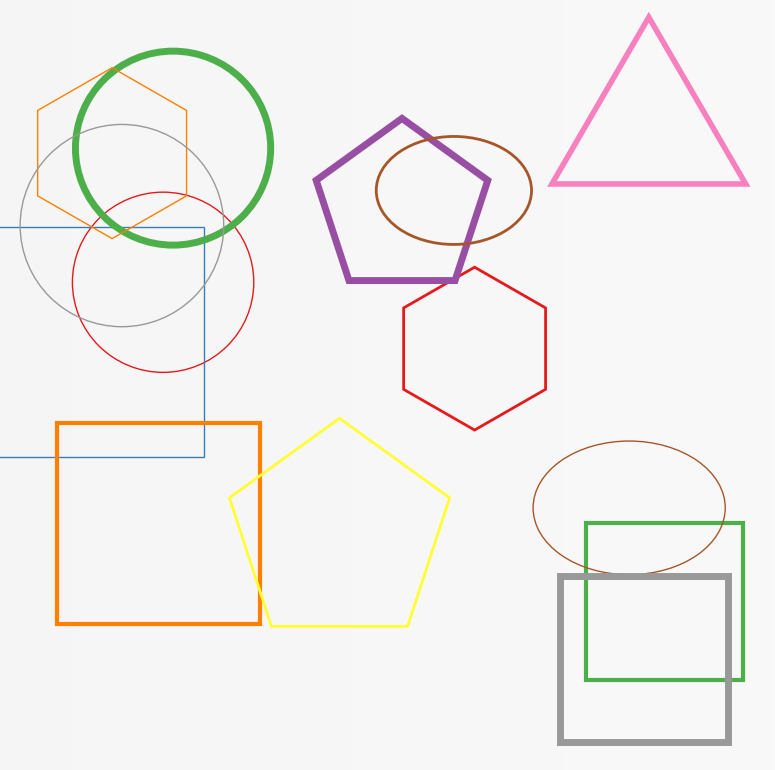[{"shape": "hexagon", "thickness": 1, "radius": 0.53, "center": [0.612, 0.547]}, {"shape": "circle", "thickness": 0.5, "radius": 0.59, "center": [0.21, 0.633]}, {"shape": "square", "thickness": 0.5, "radius": 0.75, "center": [0.114, 0.556]}, {"shape": "square", "thickness": 1.5, "radius": 0.51, "center": [0.857, 0.219]}, {"shape": "circle", "thickness": 2.5, "radius": 0.63, "center": [0.223, 0.808]}, {"shape": "pentagon", "thickness": 2.5, "radius": 0.58, "center": [0.519, 0.73]}, {"shape": "square", "thickness": 1.5, "radius": 0.65, "center": [0.205, 0.32]}, {"shape": "hexagon", "thickness": 0.5, "radius": 0.55, "center": [0.145, 0.801]}, {"shape": "pentagon", "thickness": 1, "radius": 0.75, "center": [0.438, 0.307]}, {"shape": "oval", "thickness": 0.5, "radius": 0.62, "center": [0.812, 0.34]}, {"shape": "oval", "thickness": 1, "radius": 0.5, "center": [0.586, 0.753]}, {"shape": "triangle", "thickness": 2, "radius": 0.72, "center": [0.837, 0.833]}, {"shape": "circle", "thickness": 0.5, "radius": 0.66, "center": [0.157, 0.707]}, {"shape": "square", "thickness": 2.5, "radius": 0.54, "center": [0.831, 0.144]}]